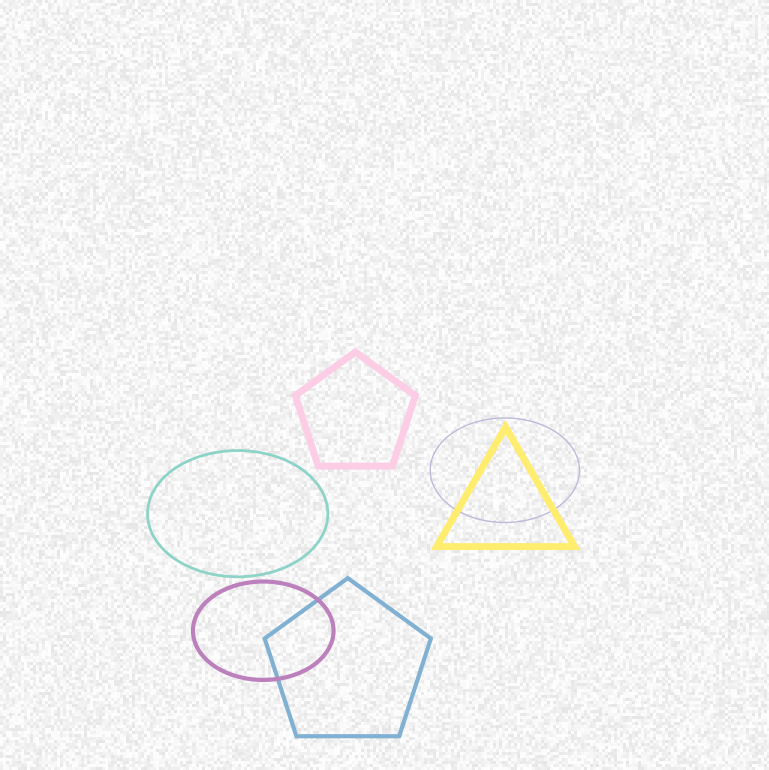[{"shape": "oval", "thickness": 1, "radius": 0.59, "center": [0.309, 0.333]}, {"shape": "oval", "thickness": 0.5, "radius": 0.48, "center": [0.656, 0.389]}, {"shape": "pentagon", "thickness": 1.5, "radius": 0.57, "center": [0.452, 0.136]}, {"shape": "pentagon", "thickness": 2.5, "radius": 0.41, "center": [0.461, 0.461]}, {"shape": "oval", "thickness": 1.5, "radius": 0.46, "center": [0.342, 0.181]}, {"shape": "triangle", "thickness": 2.5, "radius": 0.52, "center": [0.657, 0.342]}]